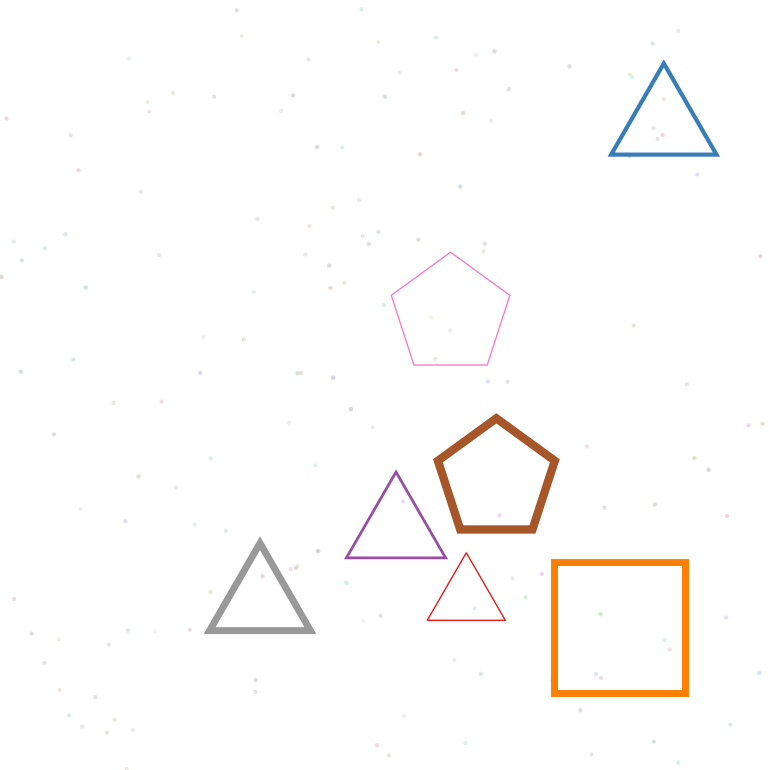[{"shape": "triangle", "thickness": 0.5, "radius": 0.29, "center": [0.606, 0.224]}, {"shape": "triangle", "thickness": 1.5, "radius": 0.39, "center": [0.862, 0.839]}, {"shape": "triangle", "thickness": 1, "radius": 0.37, "center": [0.514, 0.313]}, {"shape": "square", "thickness": 2.5, "radius": 0.43, "center": [0.805, 0.185]}, {"shape": "pentagon", "thickness": 3, "radius": 0.4, "center": [0.645, 0.377]}, {"shape": "pentagon", "thickness": 0.5, "radius": 0.4, "center": [0.585, 0.591]}, {"shape": "triangle", "thickness": 2.5, "radius": 0.38, "center": [0.338, 0.219]}]